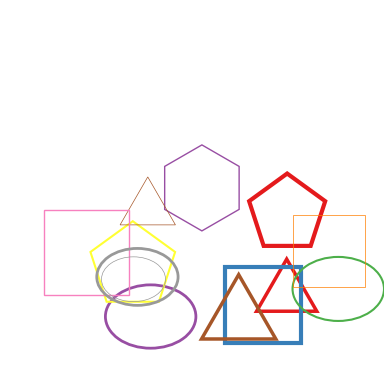[{"shape": "triangle", "thickness": 2.5, "radius": 0.45, "center": [0.745, 0.237]}, {"shape": "pentagon", "thickness": 3, "radius": 0.52, "center": [0.746, 0.445]}, {"shape": "square", "thickness": 3, "radius": 0.49, "center": [0.683, 0.207]}, {"shape": "oval", "thickness": 1.5, "radius": 0.59, "center": [0.879, 0.25]}, {"shape": "hexagon", "thickness": 1, "radius": 0.56, "center": [0.524, 0.512]}, {"shape": "oval", "thickness": 2, "radius": 0.59, "center": [0.391, 0.178]}, {"shape": "square", "thickness": 0.5, "radius": 0.47, "center": [0.854, 0.348]}, {"shape": "pentagon", "thickness": 1.5, "radius": 0.58, "center": [0.345, 0.31]}, {"shape": "triangle", "thickness": 2.5, "radius": 0.56, "center": [0.62, 0.175]}, {"shape": "triangle", "thickness": 0.5, "radius": 0.42, "center": [0.384, 0.457]}, {"shape": "square", "thickness": 1, "radius": 0.55, "center": [0.224, 0.343]}, {"shape": "oval", "thickness": 2, "radius": 0.53, "center": [0.357, 0.281]}, {"shape": "oval", "thickness": 0.5, "radius": 0.42, "center": [0.347, 0.275]}]